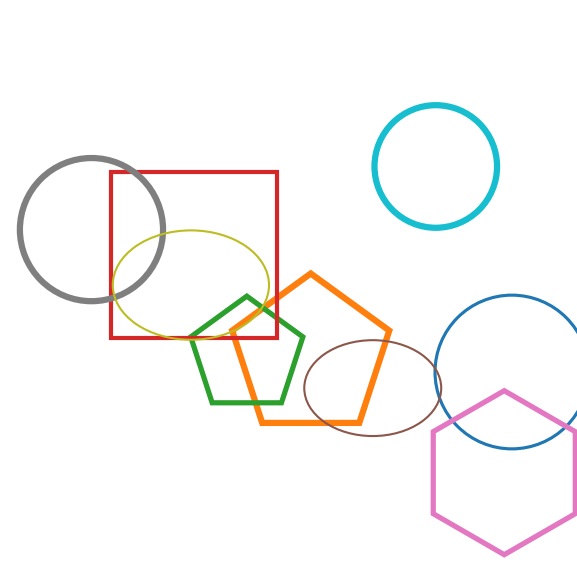[{"shape": "circle", "thickness": 1.5, "radius": 0.67, "center": [0.886, 0.355]}, {"shape": "pentagon", "thickness": 3, "radius": 0.71, "center": [0.538, 0.382]}, {"shape": "pentagon", "thickness": 2.5, "radius": 0.51, "center": [0.427, 0.384]}, {"shape": "square", "thickness": 2, "radius": 0.72, "center": [0.336, 0.557]}, {"shape": "oval", "thickness": 1, "radius": 0.59, "center": [0.645, 0.327]}, {"shape": "hexagon", "thickness": 2.5, "radius": 0.71, "center": [0.873, 0.181]}, {"shape": "circle", "thickness": 3, "radius": 0.62, "center": [0.158, 0.602]}, {"shape": "oval", "thickness": 1, "radius": 0.68, "center": [0.331, 0.506]}, {"shape": "circle", "thickness": 3, "radius": 0.53, "center": [0.755, 0.711]}]